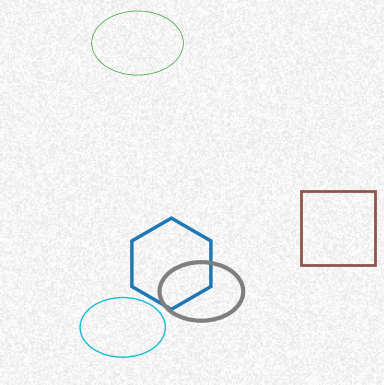[{"shape": "hexagon", "thickness": 2.5, "radius": 0.59, "center": [0.445, 0.315]}, {"shape": "oval", "thickness": 0.5, "radius": 0.59, "center": [0.357, 0.888]}, {"shape": "square", "thickness": 2, "radius": 0.48, "center": [0.877, 0.409]}, {"shape": "oval", "thickness": 3, "radius": 0.54, "center": [0.523, 0.243]}, {"shape": "oval", "thickness": 1, "radius": 0.55, "center": [0.319, 0.15]}]